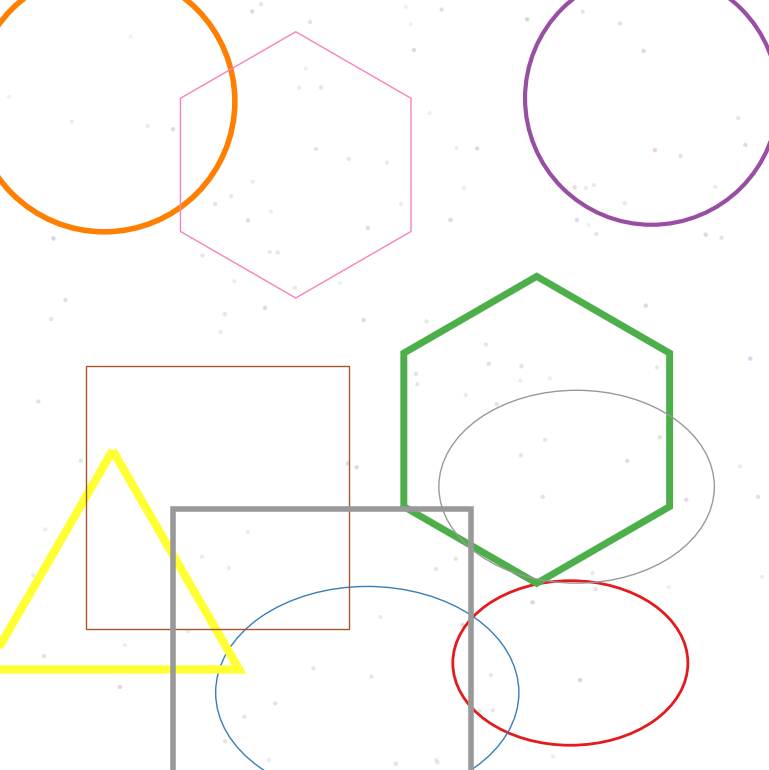[{"shape": "oval", "thickness": 1, "radius": 0.76, "center": [0.741, 0.139]}, {"shape": "oval", "thickness": 0.5, "radius": 0.98, "center": [0.477, 0.101]}, {"shape": "hexagon", "thickness": 2.5, "radius": 1.0, "center": [0.697, 0.442]}, {"shape": "circle", "thickness": 1.5, "radius": 0.82, "center": [0.846, 0.872]}, {"shape": "circle", "thickness": 2, "radius": 0.85, "center": [0.135, 0.868]}, {"shape": "triangle", "thickness": 3, "radius": 0.95, "center": [0.146, 0.225]}, {"shape": "square", "thickness": 0.5, "radius": 0.85, "center": [0.282, 0.354]}, {"shape": "hexagon", "thickness": 0.5, "radius": 0.86, "center": [0.384, 0.786]}, {"shape": "square", "thickness": 2, "radius": 0.97, "center": [0.419, 0.146]}, {"shape": "oval", "thickness": 0.5, "radius": 0.89, "center": [0.749, 0.368]}]